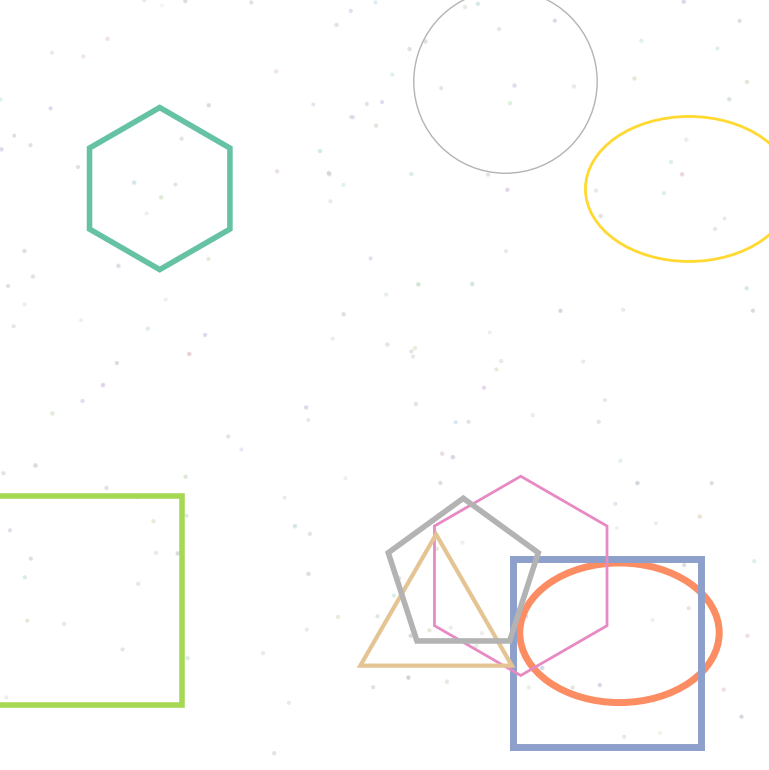[{"shape": "hexagon", "thickness": 2, "radius": 0.53, "center": [0.207, 0.755]}, {"shape": "oval", "thickness": 2.5, "radius": 0.65, "center": [0.805, 0.178]}, {"shape": "square", "thickness": 2.5, "radius": 0.61, "center": [0.788, 0.152]}, {"shape": "hexagon", "thickness": 1, "radius": 0.65, "center": [0.676, 0.252]}, {"shape": "square", "thickness": 2, "radius": 0.68, "center": [0.1, 0.22]}, {"shape": "oval", "thickness": 1, "radius": 0.67, "center": [0.895, 0.755]}, {"shape": "triangle", "thickness": 1.5, "radius": 0.57, "center": [0.566, 0.192]}, {"shape": "pentagon", "thickness": 2, "radius": 0.51, "center": [0.602, 0.25]}, {"shape": "circle", "thickness": 0.5, "radius": 0.6, "center": [0.656, 0.894]}]